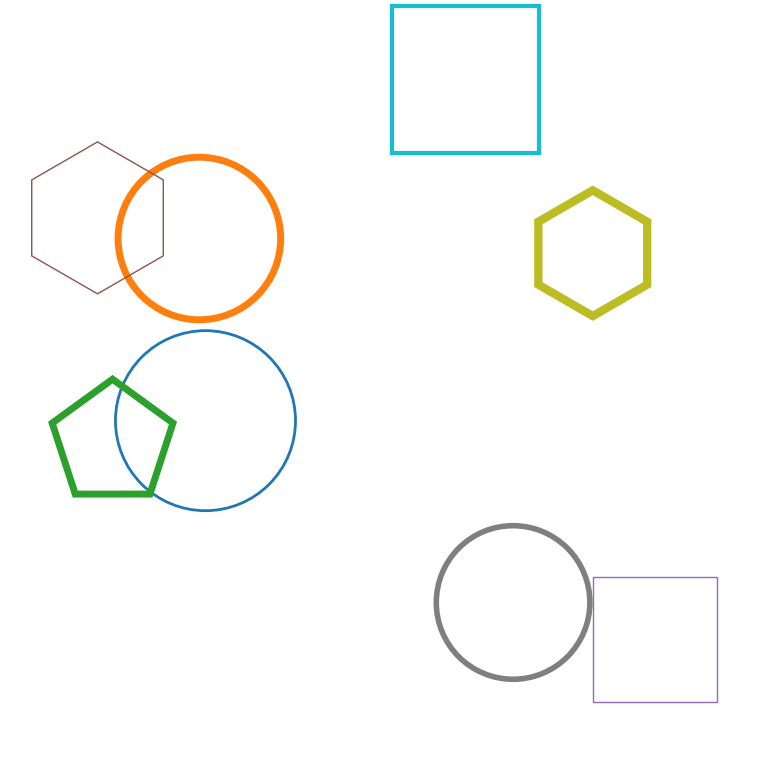[{"shape": "circle", "thickness": 1, "radius": 0.58, "center": [0.267, 0.454]}, {"shape": "circle", "thickness": 2.5, "radius": 0.53, "center": [0.259, 0.69]}, {"shape": "pentagon", "thickness": 2.5, "radius": 0.41, "center": [0.146, 0.425]}, {"shape": "square", "thickness": 0.5, "radius": 0.41, "center": [0.851, 0.169]}, {"shape": "hexagon", "thickness": 0.5, "radius": 0.49, "center": [0.127, 0.717]}, {"shape": "circle", "thickness": 2, "radius": 0.5, "center": [0.666, 0.218]}, {"shape": "hexagon", "thickness": 3, "radius": 0.41, "center": [0.77, 0.671]}, {"shape": "square", "thickness": 1.5, "radius": 0.48, "center": [0.604, 0.897]}]